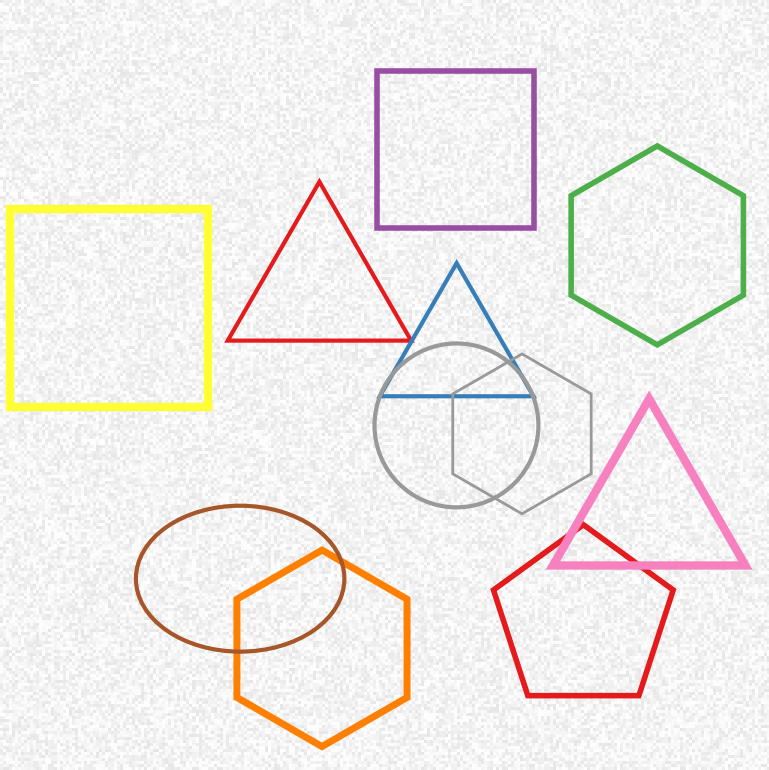[{"shape": "pentagon", "thickness": 2, "radius": 0.61, "center": [0.758, 0.196]}, {"shape": "triangle", "thickness": 1.5, "radius": 0.69, "center": [0.415, 0.626]}, {"shape": "triangle", "thickness": 1.5, "radius": 0.58, "center": [0.593, 0.543]}, {"shape": "hexagon", "thickness": 2, "radius": 0.65, "center": [0.854, 0.681]}, {"shape": "square", "thickness": 2, "radius": 0.51, "center": [0.592, 0.806]}, {"shape": "hexagon", "thickness": 2.5, "radius": 0.64, "center": [0.418, 0.158]}, {"shape": "square", "thickness": 3, "radius": 0.64, "center": [0.141, 0.6]}, {"shape": "oval", "thickness": 1.5, "radius": 0.68, "center": [0.312, 0.248]}, {"shape": "triangle", "thickness": 3, "radius": 0.72, "center": [0.843, 0.338]}, {"shape": "circle", "thickness": 1.5, "radius": 0.53, "center": [0.593, 0.448]}, {"shape": "hexagon", "thickness": 1, "radius": 0.52, "center": [0.678, 0.437]}]